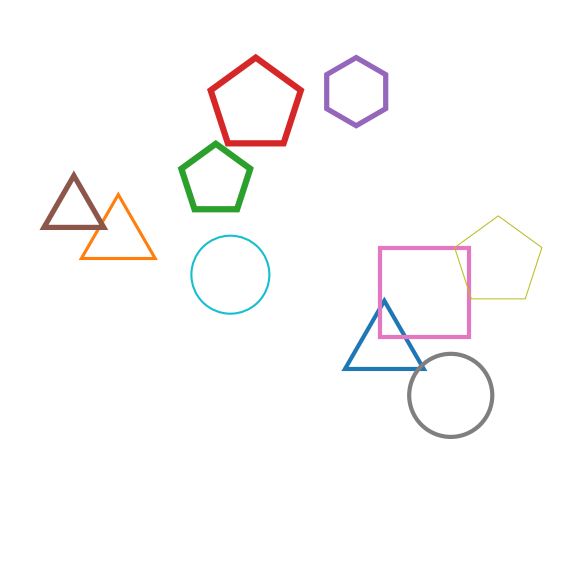[{"shape": "triangle", "thickness": 2, "radius": 0.39, "center": [0.666, 0.4]}, {"shape": "triangle", "thickness": 1.5, "radius": 0.37, "center": [0.205, 0.588]}, {"shape": "pentagon", "thickness": 3, "radius": 0.31, "center": [0.374, 0.688]}, {"shape": "pentagon", "thickness": 3, "radius": 0.41, "center": [0.443, 0.817]}, {"shape": "hexagon", "thickness": 2.5, "radius": 0.29, "center": [0.617, 0.84]}, {"shape": "triangle", "thickness": 2.5, "radius": 0.3, "center": [0.128, 0.635]}, {"shape": "square", "thickness": 2, "radius": 0.38, "center": [0.735, 0.493]}, {"shape": "circle", "thickness": 2, "radius": 0.36, "center": [0.78, 0.315]}, {"shape": "pentagon", "thickness": 0.5, "radius": 0.4, "center": [0.863, 0.546]}, {"shape": "circle", "thickness": 1, "radius": 0.34, "center": [0.399, 0.523]}]